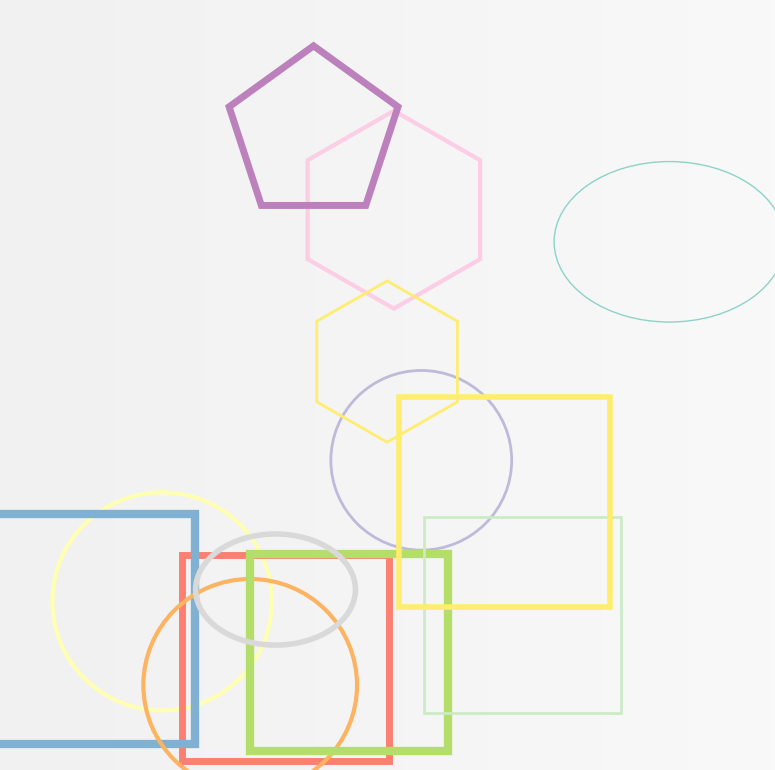[{"shape": "oval", "thickness": 0.5, "radius": 0.74, "center": [0.864, 0.686]}, {"shape": "circle", "thickness": 1.5, "radius": 0.71, "center": [0.209, 0.219]}, {"shape": "circle", "thickness": 1, "radius": 0.58, "center": [0.544, 0.402]}, {"shape": "square", "thickness": 2.5, "radius": 0.67, "center": [0.368, 0.146]}, {"shape": "square", "thickness": 3, "radius": 0.75, "center": [0.103, 0.183]}, {"shape": "circle", "thickness": 1.5, "radius": 0.69, "center": [0.323, 0.11]}, {"shape": "square", "thickness": 3, "radius": 0.64, "center": [0.45, 0.153]}, {"shape": "hexagon", "thickness": 1.5, "radius": 0.64, "center": [0.508, 0.728]}, {"shape": "oval", "thickness": 2, "radius": 0.52, "center": [0.356, 0.234]}, {"shape": "pentagon", "thickness": 2.5, "radius": 0.57, "center": [0.405, 0.826]}, {"shape": "square", "thickness": 1, "radius": 0.64, "center": [0.674, 0.201]}, {"shape": "hexagon", "thickness": 1, "radius": 0.52, "center": [0.499, 0.53]}, {"shape": "square", "thickness": 2, "radius": 0.68, "center": [0.651, 0.348]}]